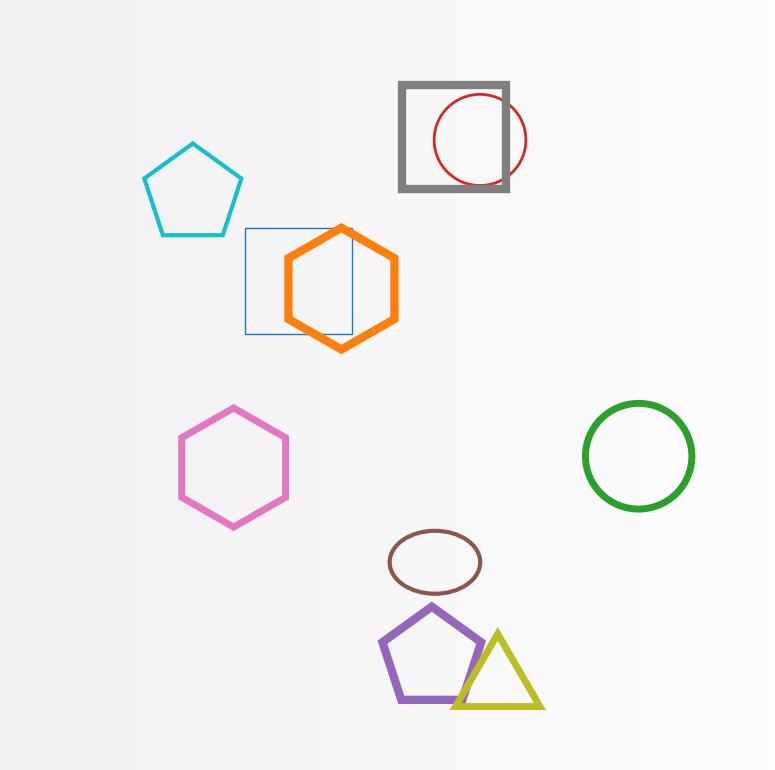[{"shape": "square", "thickness": 0.5, "radius": 0.35, "center": [0.385, 0.635]}, {"shape": "hexagon", "thickness": 3, "radius": 0.39, "center": [0.441, 0.625]}, {"shape": "circle", "thickness": 2.5, "radius": 0.34, "center": [0.824, 0.408]}, {"shape": "circle", "thickness": 1, "radius": 0.3, "center": [0.619, 0.818]}, {"shape": "pentagon", "thickness": 3, "radius": 0.33, "center": [0.557, 0.145]}, {"shape": "oval", "thickness": 1.5, "radius": 0.29, "center": [0.561, 0.27]}, {"shape": "hexagon", "thickness": 2.5, "radius": 0.39, "center": [0.301, 0.393]}, {"shape": "square", "thickness": 3, "radius": 0.34, "center": [0.586, 0.822]}, {"shape": "triangle", "thickness": 2.5, "radius": 0.31, "center": [0.642, 0.114]}, {"shape": "pentagon", "thickness": 1.5, "radius": 0.33, "center": [0.249, 0.748]}]